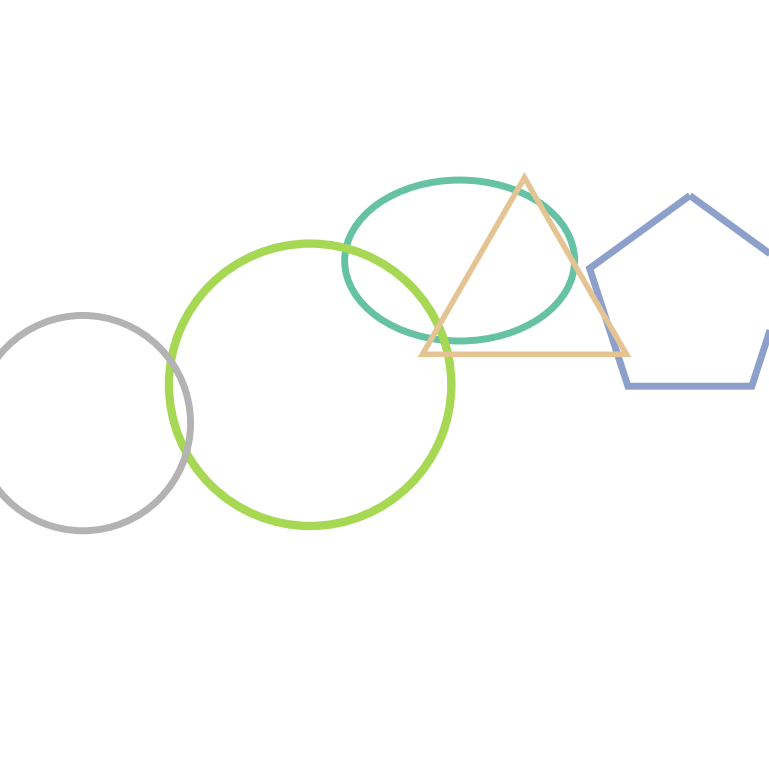[{"shape": "oval", "thickness": 2.5, "radius": 0.75, "center": [0.597, 0.662]}, {"shape": "pentagon", "thickness": 2.5, "radius": 0.68, "center": [0.896, 0.609]}, {"shape": "circle", "thickness": 3, "radius": 0.92, "center": [0.403, 0.5]}, {"shape": "triangle", "thickness": 2, "radius": 0.76, "center": [0.681, 0.616]}, {"shape": "circle", "thickness": 2.5, "radius": 0.7, "center": [0.108, 0.451]}]